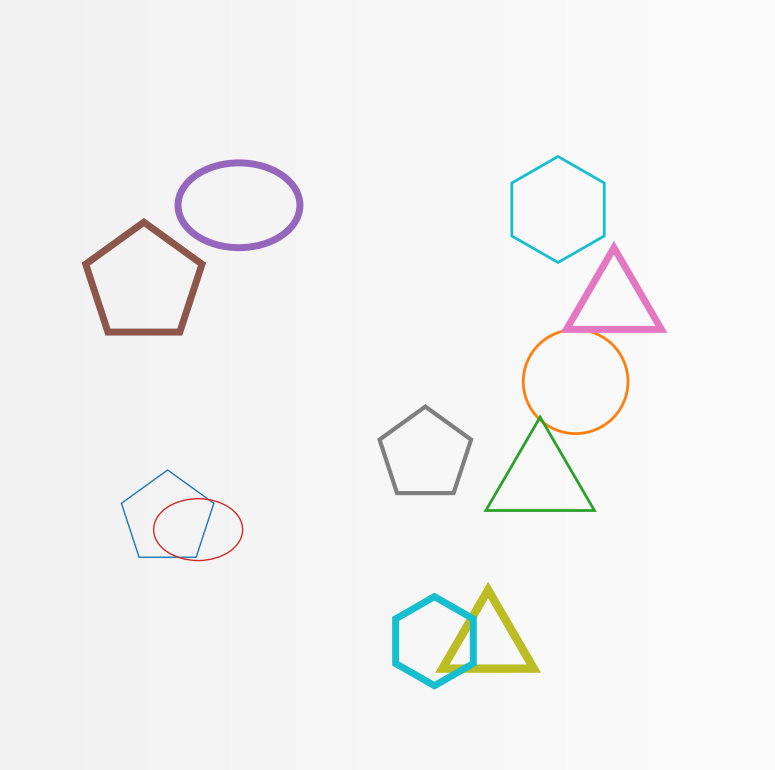[{"shape": "pentagon", "thickness": 0.5, "radius": 0.31, "center": [0.216, 0.327]}, {"shape": "circle", "thickness": 1, "radius": 0.34, "center": [0.743, 0.504]}, {"shape": "triangle", "thickness": 1, "radius": 0.4, "center": [0.697, 0.377]}, {"shape": "oval", "thickness": 0.5, "radius": 0.29, "center": [0.256, 0.312]}, {"shape": "oval", "thickness": 2.5, "radius": 0.39, "center": [0.308, 0.733]}, {"shape": "pentagon", "thickness": 2.5, "radius": 0.39, "center": [0.186, 0.633]}, {"shape": "triangle", "thickness": 2.5, "radius": 0.35, "center": [0.792, 0.608]}, {"shape": "pentagon", "thickness": 1.5, "radius": 0.31, "center": [0.549, 0.41]}, {"shape": "triangle", "thickness": 3, "radius": 0.34, "center": [0.63, 0.166]}, {"shape": "hexagon", "thickness": 2.5, "radius": 0.29, "center": [0.561, 0.167]}, {"shape": "hexagon", "thickness": 1, "radius": 0.34, "center": [0.72, 0.728]}]